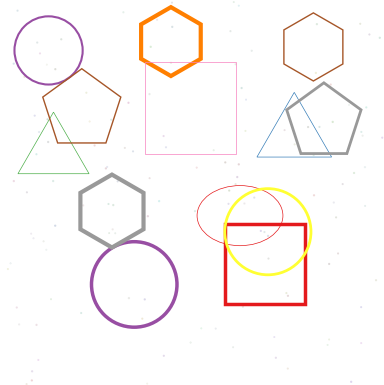[{"shape": "oval", "thickness": 0.5, "radius": 0.56, "center": [0.623, 0.44]}, {"shape": "square", "thickness": 2.5, "radius": 0.52, "center": [0.689, 0.314]}, {"shape": "triangle", "thickness": 0.5, "radius": 0.56, "center": [0.764, 0.648]}, {"shape": "triangle", "thickness": 0.5, "radius": 0.53, "center": [0.139, 0.602]}, {"shape": "circle", "thickness": 1.5, "radius": 0.44, "center": [0.126, 0.869]}, {"shape": "circle", "thickness": 2.5, "radius": 0.56, "center": [0.349, 0.261]}, {"shape": "hexagon", "thickness": 3, "radius": 0.45, "center": [0.444, 0.892]}, {"shape": "circle", "thickness": 2, "radius": 0.56, "center": [0.696, 0.398]}, {"shape": "pentagon", "thickness": 1, "radius": 0.53, "center": [0.212, 0.715]}, {"shape": "hexagon", "thickness": 1, "radius": 0.44, "center": [0.814, 0.878]}, {"shape": "square", "thickness": 0.5, "radius": 0.6, "center": [0.495, 0.72]}, {"shape": "hexagon", "thickness": 3, "radius": 0.47, "center": [0.291, 0.452]}, {"shape": "pentagon", "thickness": 2, "radius": 0.51, "center": [0.841, 0.683]}]